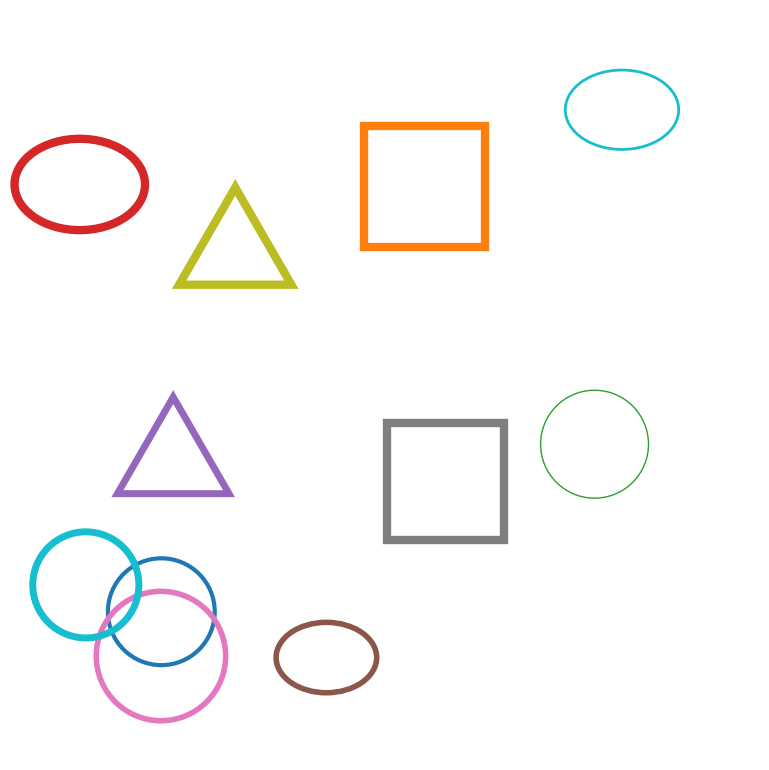[{"shape": "circle", "thickness": 1.5, "radius": 0.35, "center": [0.21, 0.206]}, {"shape": "square", "thickness": 3, "radius": 0.39, "center": [0.551, 0.758]}, {"shape": "circle", "thickness": 0.5, "radius": 0.35, "center": [0.772, 0.423]}, {"shape": "oval", "thickness": 3, "radius": 0.42, "center": [0.104, 0.76]}, {"shape": "triangle", "thickness": 2.5, "radius": 0.42, "center": [0.225, 0.401]}, {"shape": "oval", "thickness": 2, "radius": 0.33, "center": [0.424, 0.146]}, {"shape": "circle", "thickness": 2, "radius": 0.42, "center": [0.209, 0.148]}, {"shape": "square", "thickness": 3, "radius": 0.38, "center": [0.579, 0.375]}, {"shape": "triangle", "thickness": 3, "radius": 0.42, "center": [0.306, 0.672]}, {"shape": "circle", "thickness": 2.5, "radius": 0.34, "center": [0.111, 0.24]}, {"shape": "oval", "thickness": 1, "radius": 0.37, "center": [0.808, 0.857]}]